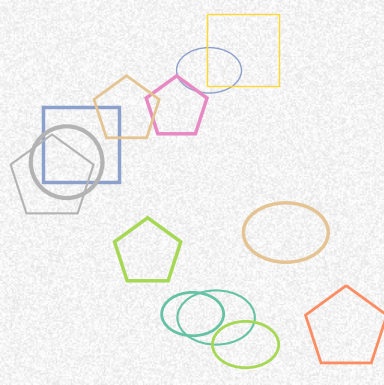[{"shape": "oval", "thickness": 1.5, "radius": 0.5, "center": [0.561, 0.175]}, {"shape": "oval", "thickness": 2, "radius": 0.4, "center": [0.5, 0.184]}, {"shape": "pentagon", "thickness": 2, "radius": 0.56, "center": [0.899, 0.147]}, {"shape": "oval", "thickness": 1, "radius": 0.42, "center": [0.543, 0.817]}, {"shape": "square", "thickness": 2.5, "radius": 0.49, "center": [0.211, 0.625]}, {"shape": "pentagon", "thickness": 2.5, "radius": 0.42, "center": [0.459, 0.72]}, {"shape": "pentagon", "thickness": 2.5, "radius": 0.45, "center": [0.384, 0.344]}, {"shape": "oval", "thickness": 2, "radius": 0.43, "center": [0.638, 0.105]}, {"shape": "square", "thickness": 1, "radius": 0.47, "center": [0.632, 0.871]}, {"shape": "pentagon", "thickness": 2, "radius": 0.45, "center": [0.329, 0.714]}, {"shape": "oval", "thickness": 2.5, "radius": 0.55, "center": [0.742, 0.396]}, {"shape": "pentagon", "thickness": 1.5, "radius": 0.57, "center": [0.135, 0.537]}, {"shape": "circle", "thickness": 3, "radius": 0.47, "center": [0.173, 0.579]}]